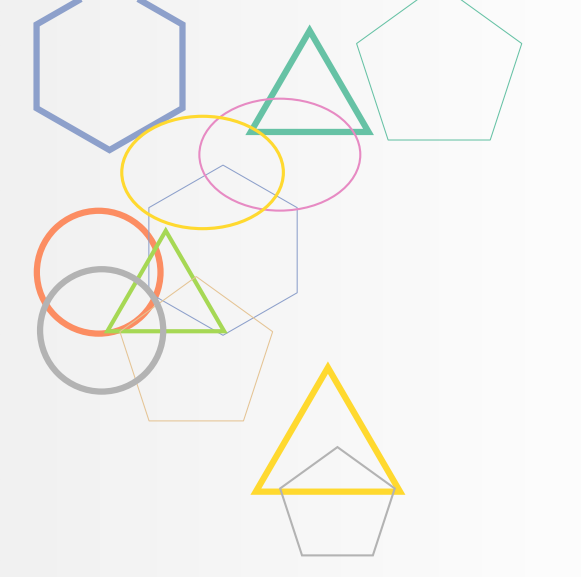[{"shape": "triangle", "thickness": 3, "radius": 0.58, "center": [0.533, 0.829]}, {"shape": "pentagon", "thickness": 0.5, "radius": 0.75, "center": [0.756, 0.878]}, {"shape": "circle", "thickness": 3, "radius": 0.53, "center": [0.17, 0.528]}, {"shape": "hexagon", "thickness": 3, "radius": 0.72, "center": [0.188, 0.884]}, {"shape": "hexagon", "thickness": 0.5, "radius": 0.74, "center": [0.384, 0.566]}, {"shape": "oval", "thickness": 1, "radius": 0.69, "center": [0.481, 0.731]}, {"shape": "triangle", "thickness": 2, "radius": 0.58, "center": [0.285, 0.484]}, {"shape": "triangle", "thickness": 3, "radius": 0.72, "center": [0.564, 0.219]}, {"shape": "oval", "thickness": 1.5, "radius": 0.7, "center": [0.349, 0.7]}, {"shape": "pentagon", "thickness": 0.5, "radius": 0.69, "center": [0.338, 0.382]}, {"shape": "pentagon", "thickness": 1, "radius": 0.52, "center": [0.581, 0.121]}, {"shape": "circle", "thickness": 3, "radius": 0.53, "center": [0.175, 0.427]}]